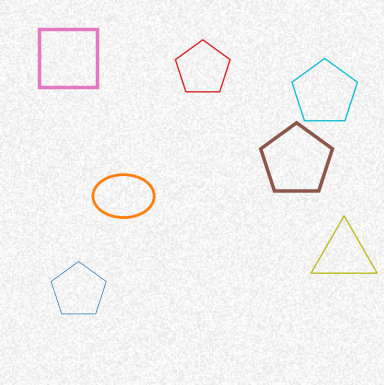[{"shape": "pentagon", "thickness": 0.5, "radius": 0.38, "center": [0.204, 0.246]}, {"shape": "oval", "thickness": 2, "radius": 0.4, "center": [0.321, 0.491]}, {"shape": "pentagon", "thickness": 1, "radius": 0.37, "center": [0.527, 0.822]}, {"shape": "pentagon", "thickness": 2.5, "radius": 0.49, "center": [0.77, 0.583]}, {"shape": "square", "thickness": 2.5, "radius": 0.37, "center": [0.177, 0.849]}, {"shape": "triangle", "thickness": 1, "radius": 0.5, "center": [0.894, 0.34]}, {"shape": "pentagon", "thickness": 1, "radius": 0.45, "center": [0.843, 0.759]}]